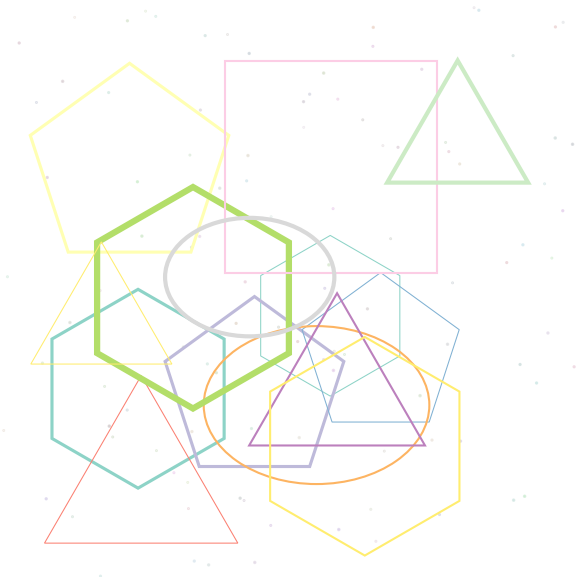[{"shape": "hexagon", "thickness": 0.5, "radius": 0.7, "center": [0.572, 0.452]}, {"shape": "hexagon", "thickness": 1.5, "radius": 0.86, "center": [0.239, 0.326]}, {"shape": "pentagon", "thickness": 1.5, "radius": 0.9, "center": [0.224, 0.709]}, {"shape": "pentagon", "thickness": 1.5, "radius": 0.81, "center": [0.441, 0.323]}, {"shape": "triangle", "thickness": 0.5, "radius": 0.97, "center": [0.244, 0.155]}, {"shape": "pentagon", "thickness": 0.5, "radius": 0.72, "center": [0.659, 0.384]}, {"shape": "oval", "thickness": 1, "radius": 0.98, "center": [0.548, 0.298]}, {"shape": "hexagon", "thickness": 3, "radius": 0.96, "center": [0.334, 0.484]}, {"shape": "square", "thickness": 1, "radius": 0.91, "center": [0.573, 0.71]}, {"shape": "oval", "thickness": 2, "radius": 0.73, "center": [0.432, 0.519]}, {"shape": "triangle", "thickness": 1, "radius": 0.88, "center": [0.584, 0.316]}, {"shape": "triangle", "thickness": 2, "radius": 0.7, "center": [0.792, 0.753]}, {"shape": "triangle", "thickness": 0.5, "radius": 0.71, "center": [0.176, 0.439]}, {"shape": "hexagon", "thickness": 1, "radius": 0.95, "center": [0.632, 0.226]}]